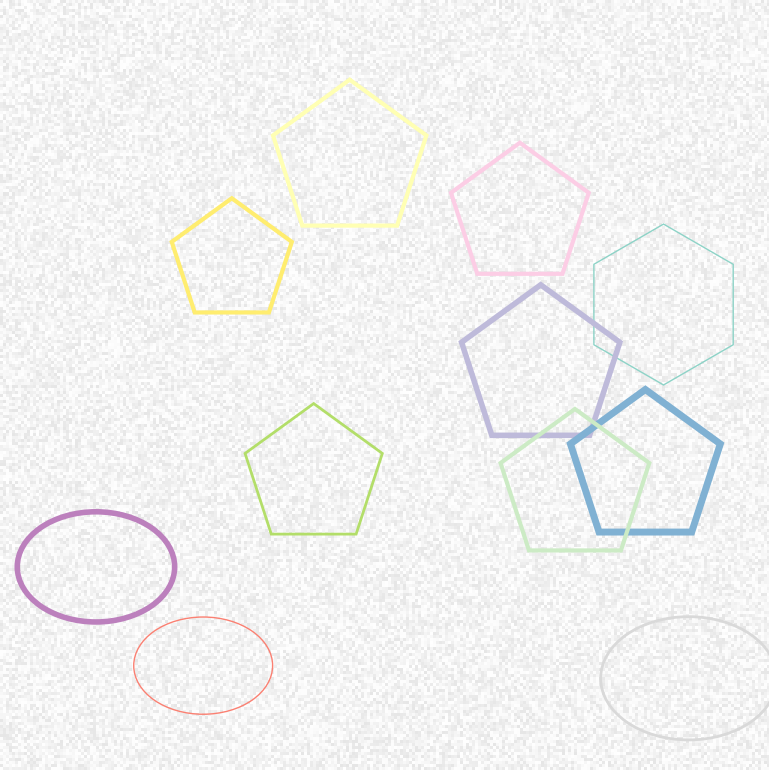[{"shape": "hexagon", "thickness": 0.5, "radius": 0.52, "center": [0.862, 0.605]}, {"shape": "pentagon", "thickness": 1.5, "radius": 0.52, "center": [0.454, 0.792]}, {"shape": "pentagon", "thickness": 2, "radius": 0.54, "center": [0.702, 0.522]}, {"shape": "oval", "thickness": 0.5, "radius": 0.45, "center": [0.264, 0.136]}, {"shape": "pentagon", "thickness": 2.5, "radius": 0.51, "center": [0.838, 0.392]}, {"shape": "pentagon", "thickness": 1, "radius": 0.47, "center": [0.407, 0.382]}, {"shape": "pentagon", "thickness": 1.5, "radius": 0.47, "center": [0.675, 0.721]}, {"shape": "oval", "thickness": 1, "radius": 0.57, "center": [0.894, 0.119]}, {"shape": "oval", "thickness": 2, "radius": 0.51, "center": [0.125, 0.264]}, {"shape": "pentagon", "thickness": 1.5, "radius": 0.51, "center": [0.747, 0.367]}, {"shape": "pentagon", "thickness": 1.5, "radius": 0.41, "center": [0.301, 0.661]}]